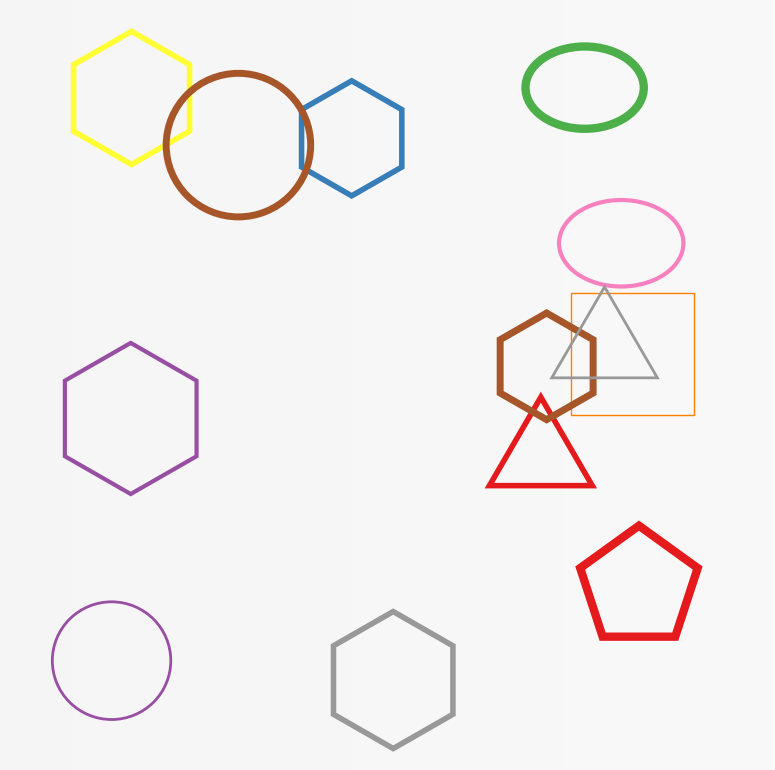[{"shape": "triangle", "thickness": 2, "radius": 0.38, "center": [0.698, 0.408]}, {"shape": "pentagon", "thickness": 3, "radius": 0.4, "center": [0.824, 0.238]}, {"shape": "hexagon", "thickness": 2, "radius": 0.37, "center": [0.454, 0.82]}, {"shape": "oval", "thickness": 3, "radius": 0.38, "center": [0.754, 0.886]}, {"shape": "circle", "thickness": 1, "radius": 0.38, "center": [0.144, 0.142]}, {"shape": "hexagon", "thickness": 1.5, "radius": 0.49, "center": [0.169, 0.457]}, {"shape": "square", "thickness": 0.5, "radius": 0.4, "center": [0.816, 0.54]}, {"shape": "hexagon", "thickness": 2, "radius": 0.43, "center": [0.17, 0.873]}, {"shape": "hexagon", "thickness": 2.5, "radius": 0.35, "center": [0.705, 0.524]}, {"shape": "circle", "thickness": 2.5, "radius": 0.47, "center": [0.308, 0.812]}, {"shape": "oval", "thickness": 1.5, "radius": 0.4, "center": [0.802, 0.684]}, {"shape": "triangle", "thickness": 1, "radius": 0.39, "center": [0.78, 0.549]}, {"shape": "hexagon", "thickness": 2, "radius": 0.44, "center": [0.507, 0.117]}]